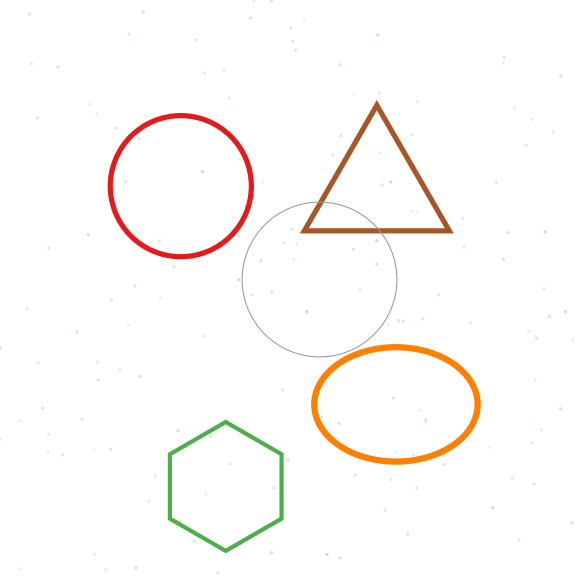[{"shape": "circle", "thickness": 2.5, "radius": 0.61, "center": [0.313, 0.677]}, {"shape": "hexagon", "thickness": 2, "radius": 0.56, "center": [0.391, 0.157]}, {"shape": "oval", "thickness": 3, "radius": 0.71, "center": [0.686, 0.299]}, {"shape": "triangle", "thickness": 2.5, "radius": 0.72, "center": [0.652, 0.672]}, {"shape": "circle", "thickness": 0.5, "radius": 0.67, "center": [0.553, 0.515]}]